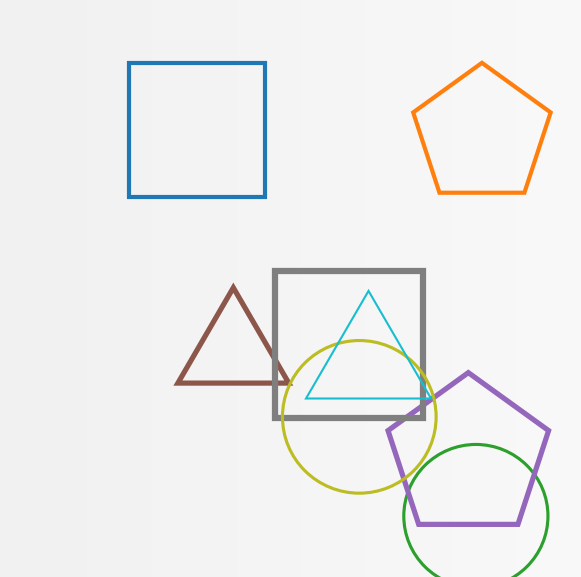[{"shape": "square", "thickness": 2, "radius": 0.58, "center": [0.339, 0.774]}, {"shape": "pentagon", "thickness": 2, "radius": 0.62, "center": [0.829, 0.766]}, {"shape": "circle", "thickness": 1.5, "radius": 0.62, "center": [0.819, 0.106]}, {"shape": "pentagon", "thickness": 2.5, "radius": 0.73, "center": [0.806, 0.209]}, {"shape": "triangle", "thickness": 2.5, "radius": 0.55, "center": [0.401, 0.391]}, {"shape": "square", "thickness": 3, "radius": 0.63, "center": [0.601, 0.403]}, {"shape": "circle", "thickness": 1.5, "radius": 0.66, "center": [0.618, 0.277]}, {"shape": "triangle", "thickness": 1, "radius": 0.62, "center": [0.634, 0.371]}]